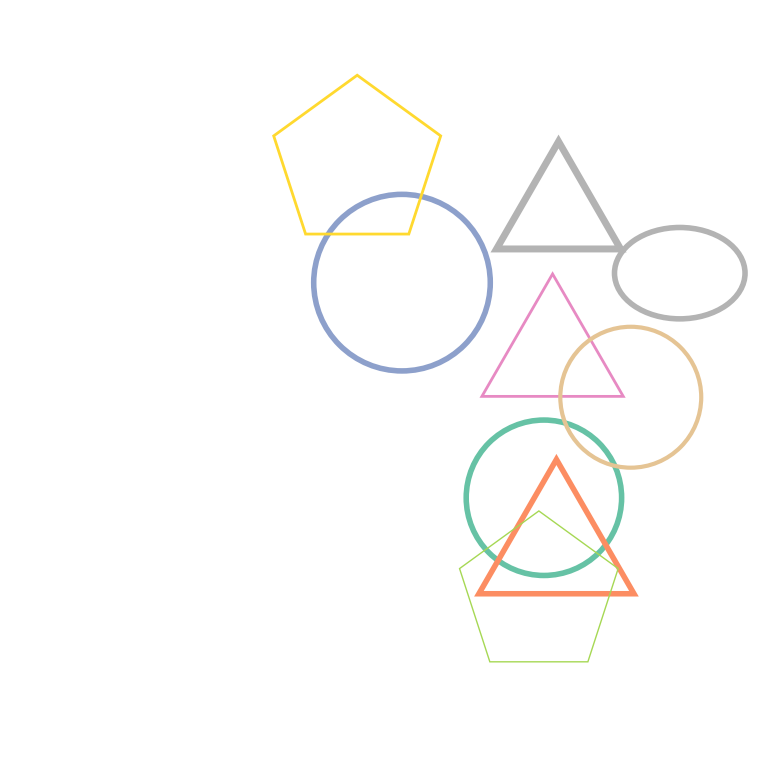[{"shape": "circle", "thickness": 2, "radius": 0.5, "center": [0.706, 0.354]}, {"shape": "triangle", "thickness": 2, "radius": 0.58, "center": [0.723, 0.287]}, {"shape": "circle", "thickness": 2, "radius": 0.57, "center": [0.522, 0.633]}, {"shape": "triangle", "thickness": 1, "radius": 0.53, "center": [0.718, 0.538]}, {"shape": "pentagon", "thickness": 0.5, "radius": 0.54, "center": [0.7, 0.228]}, {"shape": "pentagon", "thickness": 1, "radius": 0.57, "center": [0.464, 0.788]}, {"shape": "circle", "thickness": 1.5, "radius": 0.46, "center": [0.819, 0.484]}, {"shape": "oval", "thickness": 2, "radius": 0.42, "center": [0.883, 0.645]}, {"shape": "triangle", "thickness": 2.5, "radius": 0.46, "center": [0.725, 0.723]}]